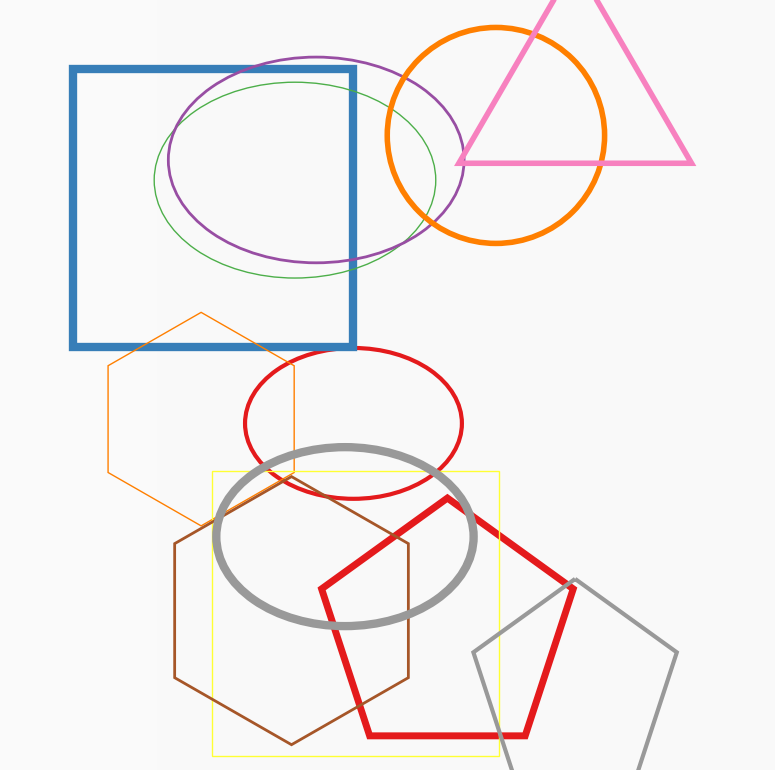[{"shape": "oval", "thickness": 1.5, "radius": 0.7, "center": [0.456, 0.45]}, {"shape": "pentagon", "thickness": 2.5, "radius": 0.85, "center": [0.577, 0.182]}, {"shape": "square", "thickness": 3, "radius": 0.9, "center": [0.274, 0.73]}, {"shape": "oval", "thickness": 0.5, "radius": 0.91, "center": [0.381, 0.766]}, {"shape": "oval", "thickness": 1, "radius": 0.95, "center": [0.408, 0.792]}, {"shape": "circle", "thickness": 2, "radius": 0.7, "center": [0.64, 0.824]}, {"shape": "hexagon", "thickness": 0.5, "radius": 0.69, "center": [0.26, 0.456]}, {"shape": "square", "thickness": 0.5, "radius": 0.93, "center": [0.459, 0.203]}, {"shape": "hexagon", "thickness": 1, "radius": 0.87, "center": [0.376, 0.207]}, {"shape": "triangle", "thickness": 2, "radius": 0.87, "center": [0.742, 0.875]}, {"shape": "oval", "thickness": 3, "radius": 0.83, "center": [0.445, 0.303]}, {"shape": "pentagon", "thickness": 1.5, "radius": 0.69, "center": [0.742, 0.11]}]